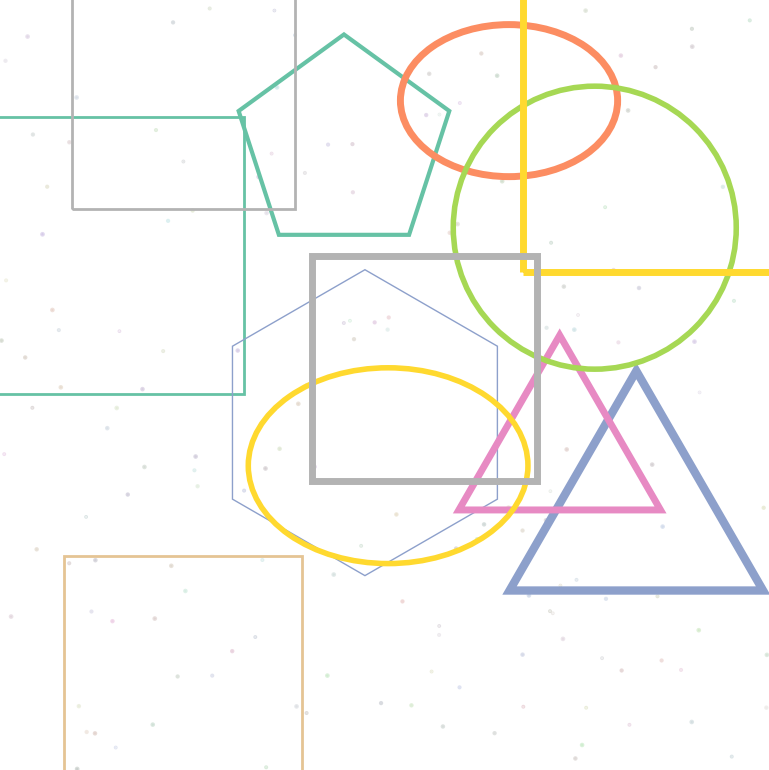[{"shape": "square", "thickness": 1, "radius": 0.9, "center": [0.136, 0.668]}, {"shape": "pentagon", "thickness": 1.5, "radius": 0.72, "center": [0.447, 0.811]}, {"shape": "oval", "thickness": 2.5, "radius": 0.71, "center": [0.661, 0.869]}, {"shape": "hexagon", "thickness": 0.5, "radius": 0.99, "center": [0.474, 0.451]}, {"shape": "triangle", "thickness": 3, "radius": 0.95, "center": [0.826, 0.328]}, {"shape": "triangle", "thickness": 2.5, "radius": 0.76, "center": [0.727, 0.413]}, {"shape": "circle", "thickness": 2, "radius": 0.92, "center": [0.772, 0.704]}, {"shape": "oval", "thickness": 2, "radius": 0.91, "center": [0.504, 0.395]}, {"shape": "square", "thickness": 2.5, "radius": 0.92, "center": [0.863, 0.831]}, {"shape": "square", "thickness": 1, "radius": 0.77, "center": [0.238, 0.123]}, {"shape": "square", "thickness": 1, "radius": 0.73, "center": [0.238, 0.873]}, {"shape": "square", "thickness": 2.5, "radius": 0.73, "center": [0.551, 0.521]}]